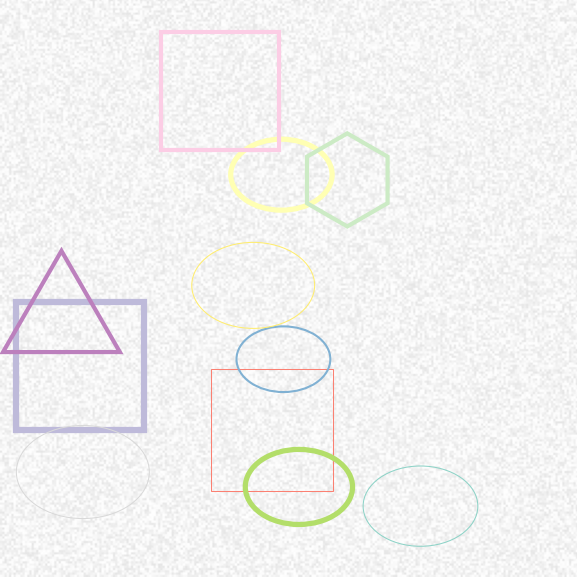[{"shape": "oval", "thickness": 0.5, "radius": 0.5, "center": [0.728, 0.123]}, {"shape": "oval", "thickness": 2.5, "radius": 0.44, "center": [0.487, 0.697]}, {"shape": "square", "thickness": 3, "radius": 0.55, "center": [0.138, 0.366]}, {"shape": "square", "thickness": 0.5, "radius": 0.53, "center": [0.47, 0.254]}, {"shape": "oval", "thickness": 1, "radius": 0.41, "center": [0.491, 0.377]}, {"shape": "oval", "thickness": 2.5, "radius": 0.46, "center": [0.518, 0.156]}, {"shape": "square", "thickness": 2, "radius": 0.51, "center": [0.381, 0.842]}, {"shape": "oval", "thickness": 0.5, "radius": 0.58, "center": [0.143, 0.182]}, {"shape": "triangle", "thickness": 2, "radius": 0.58, "center": [0.106, 0.448]}, {"shape": "hexagon", "thickness": 2, "radius": 0.4, "center": [0.601, 0.688]}, {"shape": "oval", "thickness": 0.5, "radius": 0.53, "center": [0.438, 0.505]}]